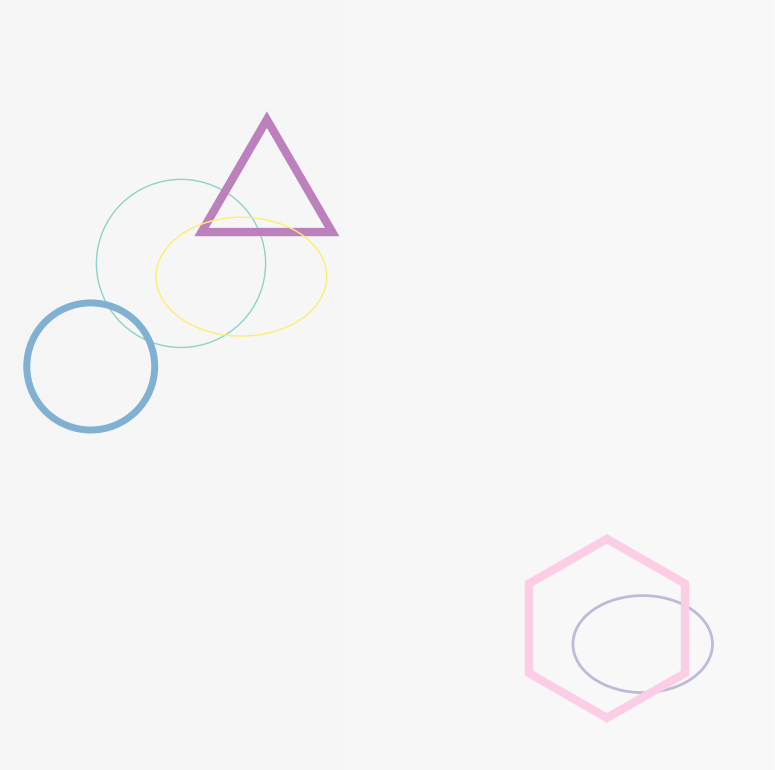[{"shape": "circle", "thickness": 0.5, "radius": 0.55, "center": [0.234, 0.658]}, {"shape": "oval", "thickness": 1, "radius": 0.45, "center": [0.829, 0.164]}, {"shape": "circle", "thickness": 2.5, "radius": 0.41, "center": [0.117, 0.524]}, {"shape": "hexagon", "thickness": 3, "radius": 0.58, "center": [0.783, 0.184]}, {"shape": "triangle", "thickness": 3, "radius": 0.49, "center": [0.344, 0.747]}, {"shape": "oval", "thickness": 0.5, "radius": 0.55, "center": [0.311, 0.641]}]